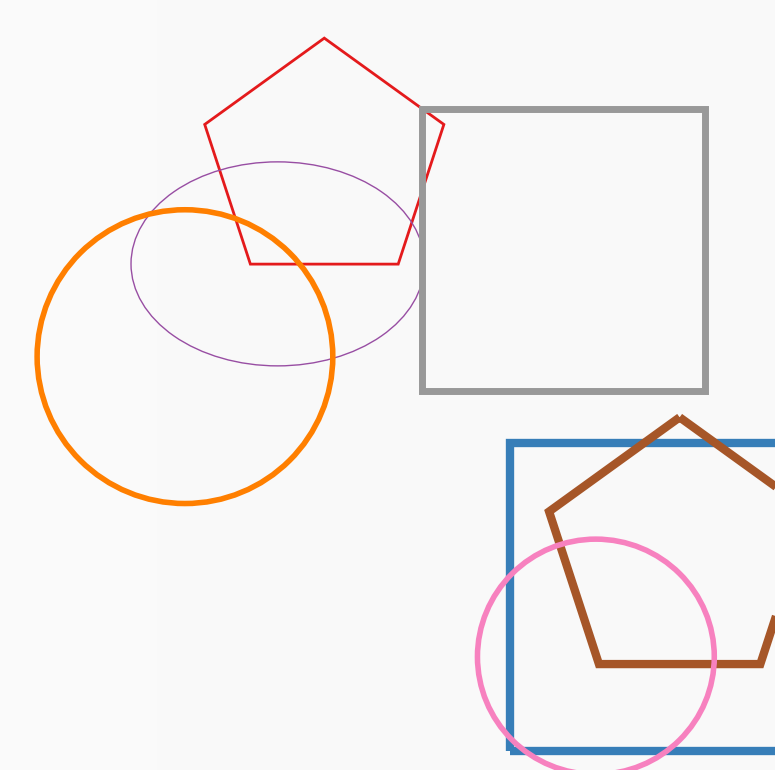[{"shape": "pentagon", "thickness": 1, "radius": 0.81, "center": [0.418, 0.788]}, {"shape": "square", "thickness": 3, "radius": 1.0, "center": [0.858, 0.224]}, {"shape": "oval", "thickness": 0.5, "radius": 0.95, "center": [0.358, 0.657]}, {"shape": "circle", "thickness": 2, "radius": 0.95, "center": [0.239, 0.537]}, {"shape": "pentagon", "thickness": 3, "radius": 0.89, "center": [0.877, 0.281]}, {"shape": "circle", "thickness": 2, "radius": 0.76, "center": [0.769, 0.147]}, {"shape": "square", "thickness": 2.5, "radius": 0.92, "center": [0.727, 0.675]}]